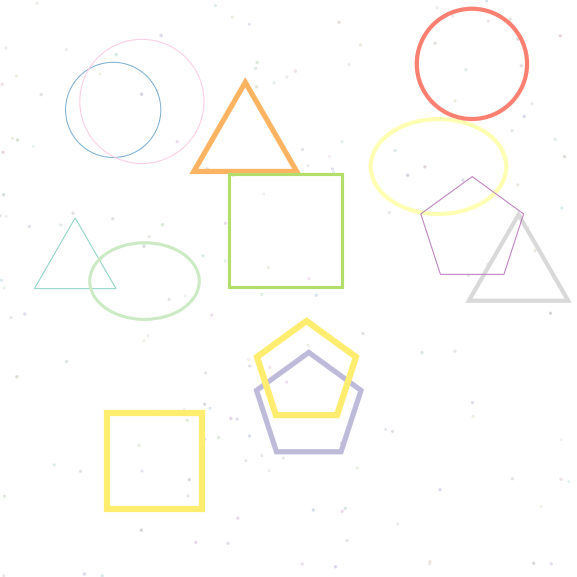[{"shape": "triangle", "thickness": 0.5, "radius": 0.41, "center": [0.13, 0.54]}, {"shape": "oval", "thickness": 2, "radius": 0.59, "center": [0.759, 0.711]}, {"shape": "pentagon", "thickness": 2.5, "radius": 0.48, "center": [0.535, 0.294]}, {"shape": "circle", "thickness": 2, "radius": 0.48, "center": [0.817, 0.889]}, {"shape": "circle", "thickness": 0.5, "radius": 0.41, "center": [0.196, 0.809]}, {"shape": "triangle", "thickness": 2.5, "radius": 0.51, "center": [0.425, 0.754]}, {"shape": "square", "thickness": 1.5, "radius": 0.49, "center": [0.495, 0.599]}, {"shape": "circle", "thickness": 0.5, "radius": 0.54, "center": [0.246, 0.823]}, {"shape": "triangle", "thickness": 2, "radius": 0.5, "center": [0.898, 0.528]}, {"shape": "pentagon", "thickness": 0.5, "radius": 0.47, "center": [0.818, 0.6]}, {"shape": "oval", "thickness": 1.5, "radius": 0.47, "center": [0.25, 0.512]}, {"shape": "square", "thickness": 3, "radius": 0.41, "center": [0.268, 0.201]}, {"shape": "pentagon", "thickness": 3, "radius": 0.45, "center": [0.531, 0.353]}]